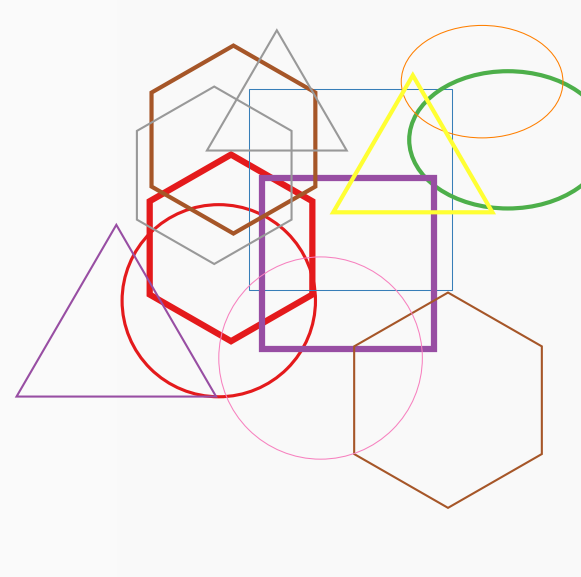[{"shape": "hexagon", "thickness": 3, "radius": 0.81, "center": [0.397, 0.57]}, {"shape": "circle", "thickness": 1.5, "radius": 0.83, "center": [0.376, 0.478]}, {"shape": "square", "thickness": 0.5, "radius": 0.87, "center": [0.603, 0.671]}, {"shape": "oval", "thickness": 2, "radius": 0.85, "center": [0.874, 0.757]}, {"shape": "triangle", "thickness": 1, "radius": 0.99, "center": [0.2, 0.412]}, {"shape": "square", "thickness": 3, "radius": 0.74, "center": [0.599, 0.542]}, {"shape": "oval", "thickness": 0.5, "radius": 0.7, "center": [0.829, 0.858]}, {"shape": "triangle", "thickness": 2, "radius": 0.79, "center": [0.71, 0.711]}, {"shape": "hexagon", "thickness": 2, "radius": 0.81, "center": [0.402, 0.757]}, {"shape": "hexagon", "thickness": 1, "radius": 0.93, "center": [0.771, 0.306]}, {"shape": "circle", "thickness": 0.5, "radius": 0.88, "center": [0.552, 0.379]}, {"shape": "triangle", "thickness": 1, "radius": 0.69, "center": [0.476, 0.808]}, {"shape": "hexagon", "thickness": 1, "radius": 0.77, "center": [0.369, 0.696]}]